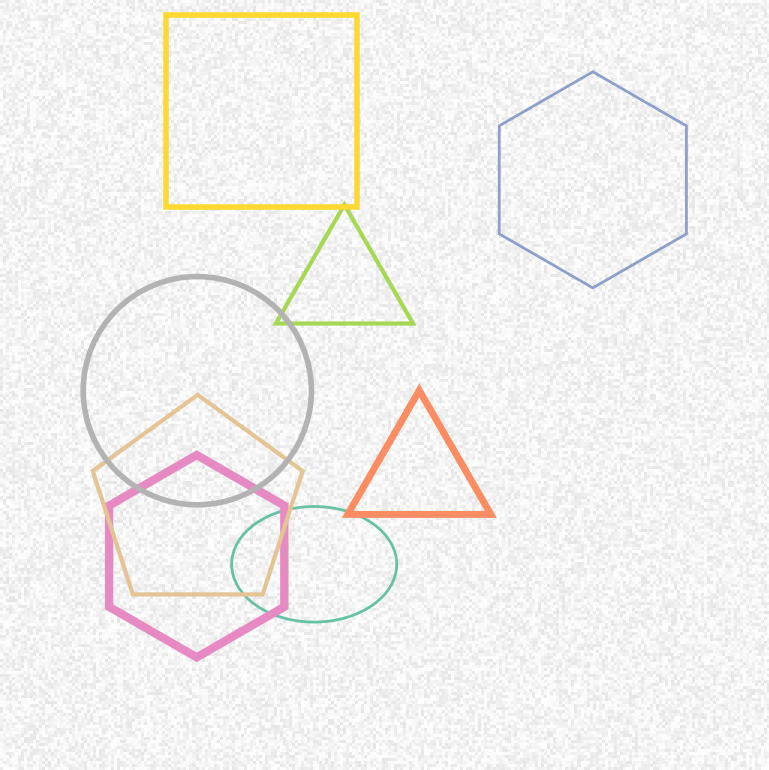[{"shape": "oval", "thickness": 1, "radius": 0.54, "center": [0.408, 0.267]}, {"shape": "triangle", "thickness": 2.5, "radius": 0.54, "center": [0.545, 0.386]}, {"shape": "hexagon", "thickness": 1, "radius": 0.7, "center": [0.77, 0.766]}, {"shape": "hexagon", "thickness": 3, "radius": 0.66, "center": [0.255, 0.278]}, {"shape": "triangle", "thickness": 1.5, "radius": 0.51, "center": [0.447, 0.631]}, {"shape": "square", "thickness": 2, "radius": 0.62, "center": [0.34, 0.856]}, {"shape": "pentagon", "thickness": 1.5, "radius": 0.72, "center": [0.257, 0.344]}, {"shape": "circle", "thickness": 2, "radius": 0.74, "center": [0.256, 0.493]}]